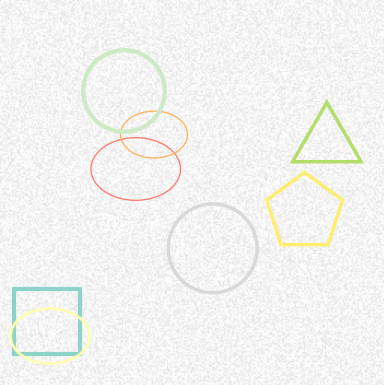[{"shape": "square", "thickness": 3, "radius": 0.43, "center": [0.122, 0.165]}, {"shape": "oval", "thickness": 2, "radius": 0.51, "center": [0.13, 0.127]}, {"shape": "oval", "thickness": 1, "radius": 0.58, "center": [0.353, 0.561]}, {"shape": "oval", "thickness": 1, "radius": 0.43, "center": [0.4, 0.651]}, {"shape": "triangle", "thickness": 2.5, "radius": 0.51, "center": [0.849, 0.631]}, {"shape": "circle", "thickness": 2.5, "radius": 0.58, "center": [0.552, 0.355]}, {"shape": "circle", "thickness": 3, "radius": 0.53, "center": [0.322, 0.764]}, {"shape": "pentagon", "thickness": 2.5, "radius": 0.52, "center": [0.791, 0.448]}]